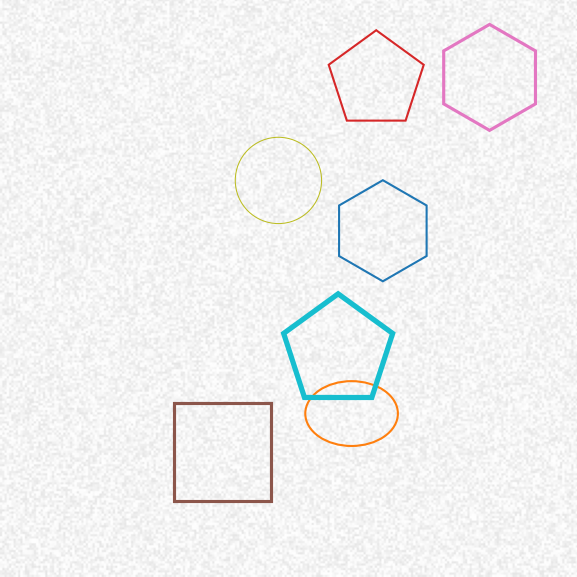[{"shape": "hexagon", "thickness": 1, "radius": 0.44, "center": [0.663, 0.6]}, {"shape": "oval", "thickness": 1, "radius": 0.4, "center": [0.609, 0.283]}, {"shape": "pentagon", "thickness": 1, "radius": 0.43, "center": [0.651, 0.86]}, {"shape": "square", "thickness": 1.5, "radius": 0.42, "center": [0.385, 0.216]}, {"shape": "hexagon", "thickness": 1.5, "radius": 0.46, "center": [0.848, 0.865]}, {"shape": "circle", "thickness": 0.5, "radius": 0.37, "center": [0.482, 0.687]}, {"shape": "pentagon", "thickness": 2.5, "radius": 0.5, "center": [0.586, 0.391]}]